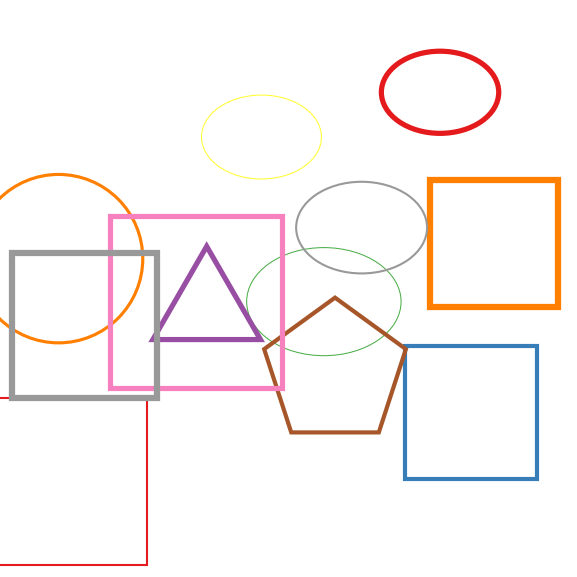[{"shape": "oval", "thickness": 2.5, "radius": 0.51, "center": [0.762, 0.839]}, {"shape": "square", "thickness": 1, "radius": 0.72, "center": [0.11, 0.166]}, {"shape": "square", "thickness": 2, "radius": 0.57, "center": [0.816, 0.284]}, {"shape": "oval", "thickness": 0.5, "radius": 0.67, "center": [0.561, 0.477]}, {"shape": "triangle", "thickness": 2.5, "radius": 0.54, "center": [0.358, 0.465]}, {"shape": "square", "thickness": 3, "radius": 0.55, "center": [0.855, 0.577]}, {"shape": "circle", "thickness": 1.5, "radius": 0.73, "center": [0.101, 0.551]}, {"shape": "oval", "thickness": 0.5, "radius": 0.52, "center": [0.453, 0.762]}, {"shape": "pentagon", "thickness": 2, "radius": 0.64, "center": [0.58, 0.355]}, {"shape": "square", "thickness": 2.5, "radius": 0.74, "center": [0.339, 0.475]}, {"shape": "square", "thickness": 3, "radius": 0.63, "center": [0.147, 0.436]}, {"shape": "oval", "thickness": 1, "radius": 0.57, "center": [0.626, 0.605]}]